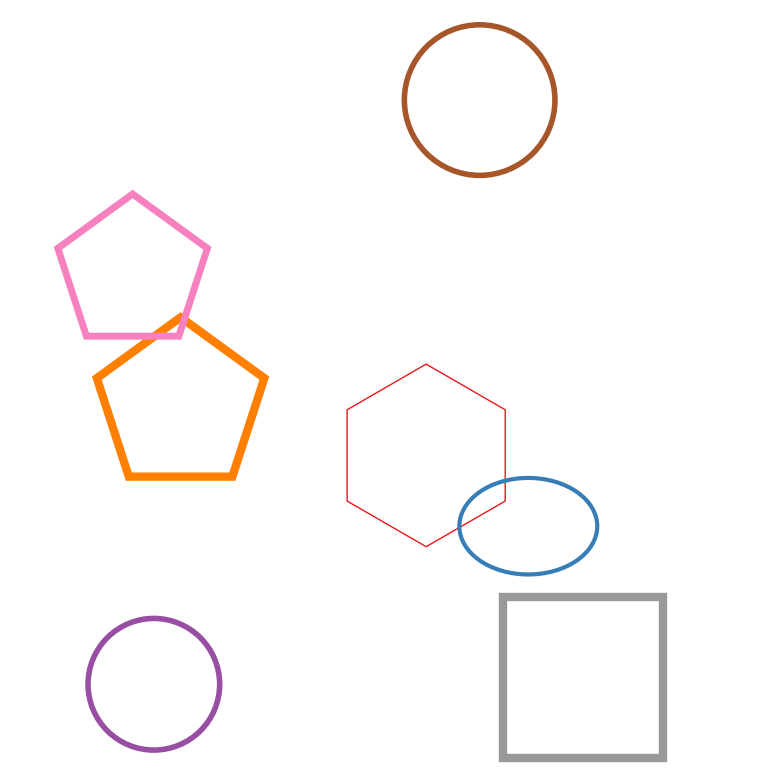[{"shape": "hexagon", "thickness": 0.5, "radius": 0.59, "center": [0.553, 0.409]}, {"shape": "oval", "thickness": 1.5, "radius": 0.45, "center": [0.686, 0.317]}, {"shape": "circle", "thickness": 2, "radius": 0.43, "center": [0.2, 0.111]}, {"shape": "pentagon", "thickness": 3, "radius": 0.57, "center": [0.235, 0.474]}, {"shape": "circle", "thickness": 2, "radius": 0.49, "center": [0.623, 0.87]}, {"shape": "pentagon", "thickness": 2.5, "radius": 0.51, "center": [0.172, 0.646]}, {"shape": "square", "thickness": 3, "radius": 0.52, "center": [0.757, 0.12]}]